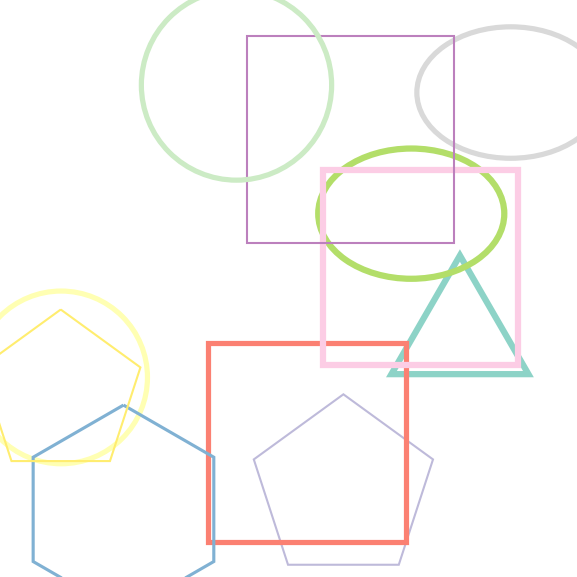[{"shape": "triangle", "thickness": 3, "radius": 0.68, "center": [0.796, 0.42]}, {"shape": "circle", "thickness": 2.5, "radius": 0.75, "center": [0.106, 0.346]}, {"shape": "pentagon", "thickness": 1, "radius": 0.82, "center": [0.595, 0.153]}, {"shape": "square", "thickness": 2.5, "radius": 0.86, "center": [0.532, 0.233]}, {"shape": "hexagon", "thickness": 1.5, "radius": 0.9, "center": [0.214, 0.117]}, {"shape": "oval", "thickness": 3, "radius": 0.81, "center": [0.712, 0.629]}, {"shape": "square", "thickness": 3, "radius": 0.84, "center": [0.728, 0.536]}, {"shape": "oval", "thickness": 2.5, "radius": 0.81, "center": [0.884, 0.839]}, {"shape": "square", "thickness": 1, "radius": 0.9, "center": [0.607, 0.758]}, {"shape": "circle", "thickness": 2.5, "radius": 0.82, "center": [0.41, 0.852]}, {"shape": "pentagon", "thickness": 1, "radius": 0.73, "center": [0.105, 0.318]}]